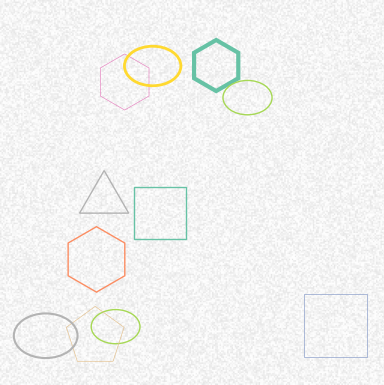[{"shape": "square", "thickness": 1, "radius": 0.34, "center": [0.416, 0.447]}, {"shape": "hexagon", "thickness": 3, "radius": 0.33, "center": [0.561, 0.83]}, {"shape": "hexagon", "thickness": 1, "radius": 0.42, "center": [0.251, 0.326]}, {"shape": "square", "thickness": 0.5, "radius": 0.41, "center": [0.871, 0.154]}, {"shape": "hexagon", "thickness": 0.5, "radius": 0.36, "center": [0.324, 0.787]}, {"shape": "oval", "thickness": 1, "radius": 0.32, "center": [0.3, 0.152]}, {"shape": "oval", "thickness": 1, "radius": 0.32, "center": [0.643, 0.746]}, {"shape": "oval", "thickness": 2, "radius": 0.37, "center": [0.397, 0.829]}, {"shape": "pentagon", "thickness": 0.5, "radius": 0.39, "center": [0.247, 0.125]}, {"shape": "triangle", "thickness": 1, "radius": 0.37, "center": [0.27, 0.483]}, {"shape": "oval", "thickness": 1.5, "radius": 0.41, "center": [0.119, 0.128]}]